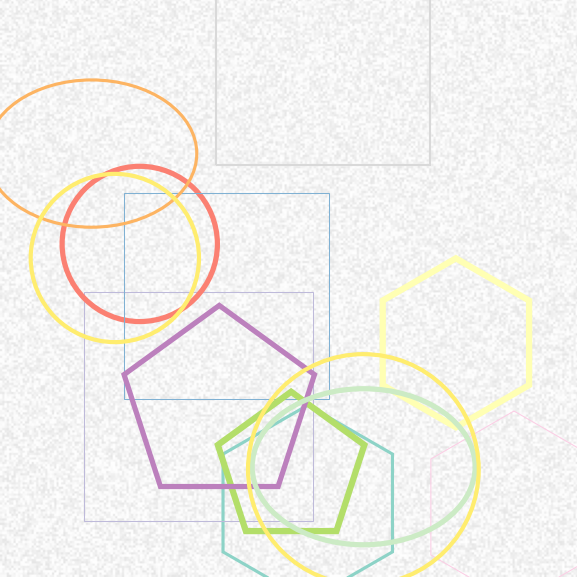[{"shape": "hexagon", "thickness": 1.5, "radius": 0.85, "center": [0.533, 0.128]}, {"shape": "hexagon", "thickness": 3, "radius": 0.73, "center": [0.789, 0.406]}, {"shape": "square", "thickness": 0.5, "radius": 0.99, "center": [0.344, 0.296]}, {"shape": "circle", "thickness": 2.5, "radius": 0.67, "center": [0.242, 0.577]}, {"shape": "square", "thickness": 0.5, "radius": 0.89, "center": [0.393, 0.487]}, {"shape": "oval", "thickness": 1.5, "radius": 0.91, "center": [0.159, 0.733]}, {"shape": "pentagon", "thickness": 3, "radius": 0.67, "center": [0.504, 0.187]}, {"shape": "hexagon", "thickness": 0.5, "radius": 0.83, "center": [0.89, 0.121]}, {"shape": "square", "thickness": 1, "radius": 0.93, "center": [0.56, 0.899]}, {"shape": "pentagon", "thickness": 2.5, "radius": 0.87, "center": [0.38, 0.297]}, {"shape": "oval", "thickness": 2.5, "radius": 0.97, "center": [0.63, 0.191]}, {"shape": "circle", "thickness": 2, "radius": 0.73, "center": [0.199, 0.552]}, {"shape": "circle", "thickness": 2, "radius": 1.0, "center": [0.629, 0.186]}]